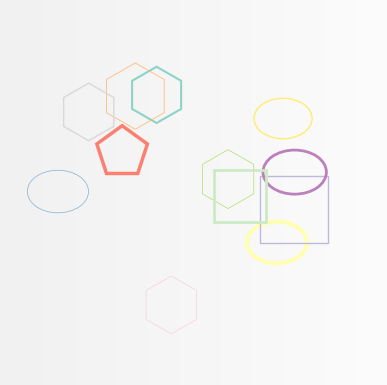[{"shape": "hexagon", "thickness": 1.5, "radius": 0.37, "center": [0.404, 0.754]}, {"shape": "oval", "thickness": 3, "radius": 0.39, "center": [0.715, 0.37]}, {"shape": "square", "thickness": 1, "radius": 0.44, "center": [0.759, 0.455]}, {"shape": "pentagon", "thickness": 2.5, "radius": 0.34, "center": [0.315, 0.605]}, {"shape": "oval", "thickness": 0.5, "radius": 0.4, "center": [0.149, 0.502]}, {"shape": "hexagon", "thickness": 0.5, "radius": 0.43, "center": [0.349, 0.75]}, {"shape": "hexagon", "thickness": 0.5, "radius": 0.38, "center": [0.589, 0.535]}, {"shape": "hexagon", "thickness": 0.5, "radius": 0.38, "center": [0.442, 0.208]}, {"shape": "hexagon", "thickness": 1, "radius": 0.37, "center": [0.229, 0.709]}, {"shape": "oval", "thickness": 2, "radius": 0.41, "center": [0.76, 0.553]}, {"shape": "square", "thickness": 2, "radius": 0.34, "center": [0.62, 0.492]}, {"shape": "oval", "thickness": 1, "radius": 0.38, "center": [0.73, 0.692]}]